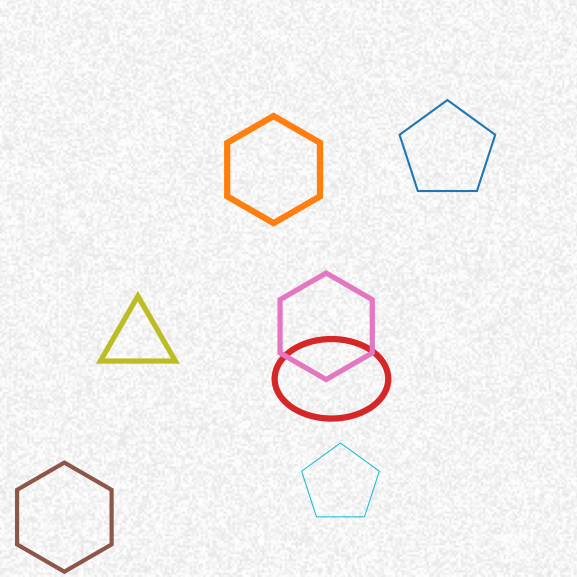[{"shape": "pentagon", "thickness": 1, "radius": 0.44, "center": [0.775, 0.739]}, {"shape": "hexagon", "thickness": 3, "radius": 0.46, "center": [0.474, 0.705]}, {"shape": "oval", "thickness": 3, "radius": 0.49, "center": [0.574, 0.343]}, {"shape": "hexagon", "thickness": 2, "radius": 0.47, "center": [0.111, 0.104]}, {"shape": "hexagon", "thickness": 2.5, "radius": 0.46, "center": [0.565, 0.434]}, {"shape": "triangle", "thickness": 2.5, "radius": 0.37, "center": [0.239, 0.411]}, {"shape": "pentagon", "thickness": 0.5, "radius": 0.35, "center": [0.59, 0.161]}]